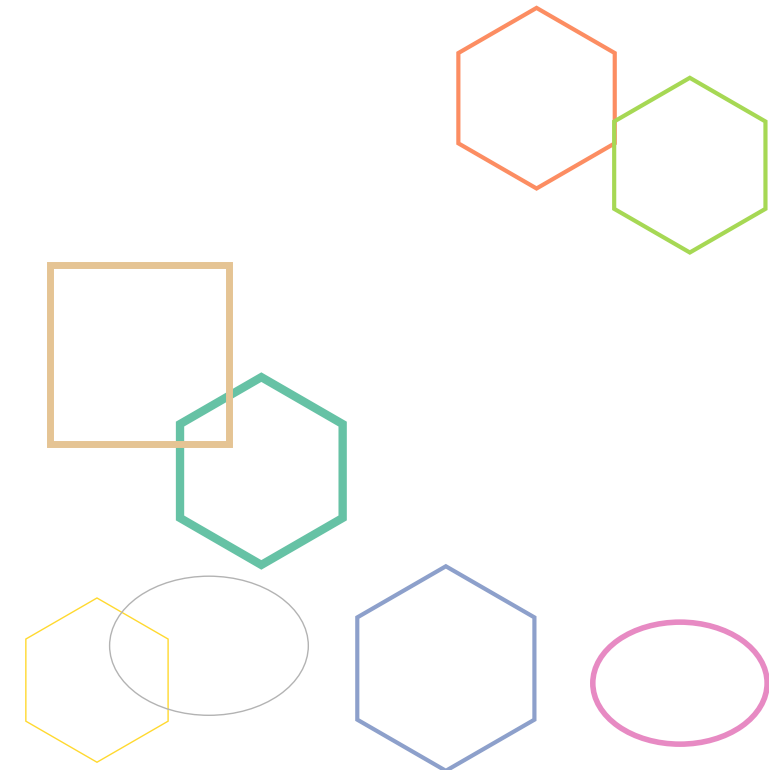[{"shape": "hexagon", "thickness": 3, "radius": 0.61, "center": [0.339, 0.388]}, {"shape": "hexagon", "thickness": 1.5, "radius": 0.59, "center": [0.697, 0.872]}, {"shape": "hexagon", "thickness": 1.5, "radius": 0.66, "center": [0.579, 0.132]}, {"shape": "oval", "thickness": 2, "radius": 0.57, "center": [0.883, 0.113]}, {"shape": "hexagon", "thickness": 1.5, "radius": 0.57, "center": [0.896, 0.786]}, {"shape": "hexagon", "thickness": 0.5, "radius": 0.53, "center": [0.126, 0.117]}, {"shape": "square", "thickness": 2.5, "radius": 0.58, "center": [0.181, 0.54]}, {"shape": "oval", "thickness": 0.5, "radius": 0.65, "center": [0.271, 0.161]}]